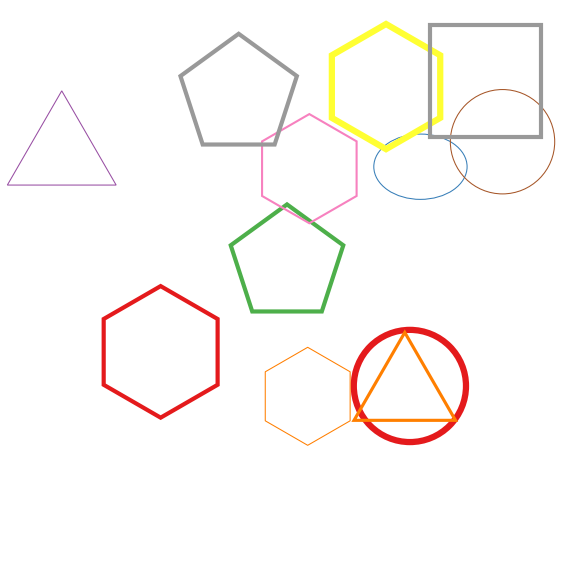[{"shape": "hexagon", "thickness": 2, "radius": 0.57, "center": [0.278, 0.39]}, {"shape": "circle", "thickness": 3, "radius": 0.49, "center": [0.71, 0.331]}, {"shape": "oval", "thickness": 0.5, "radius": 0.4, "center": [0.728, 0.71]}, {"shape": "pentagon", "thickness": 2, "radius": 0.51, "center": [0.497, 0.543]}, {"shape": "triangle", "thickness": 0.5, "radius": 0.54, "center": [0.107, 0.733]}, {"shape": "triangle", "thickness": 1.5, "radius": 0.51, "center": [0.701, 0.322]}, {"shape": "hexagon", "thickness": 0.5, "radius": 0.42, "center": [0.533, 0.313]}, {"shape": "hexagon", "thickness": 3, "radius": 0.54, "center": [0.668, 0.849]}, {"shape": "circle", "thickness": 0.5, "radius": 0.45, "center": [0.87, 0.754]}, {"shape": "hexagon", "thickness": 1, "radius": 0.47, "center": [0.536, 0.707]}, {"shape": "square", "thickness": 2, "radius": 0.48, "center": [0.841, 0.859]}, {"shape": "pentagon", "thickness": 2, "radius": 0.53, "center": [0.413, 0.835]}]